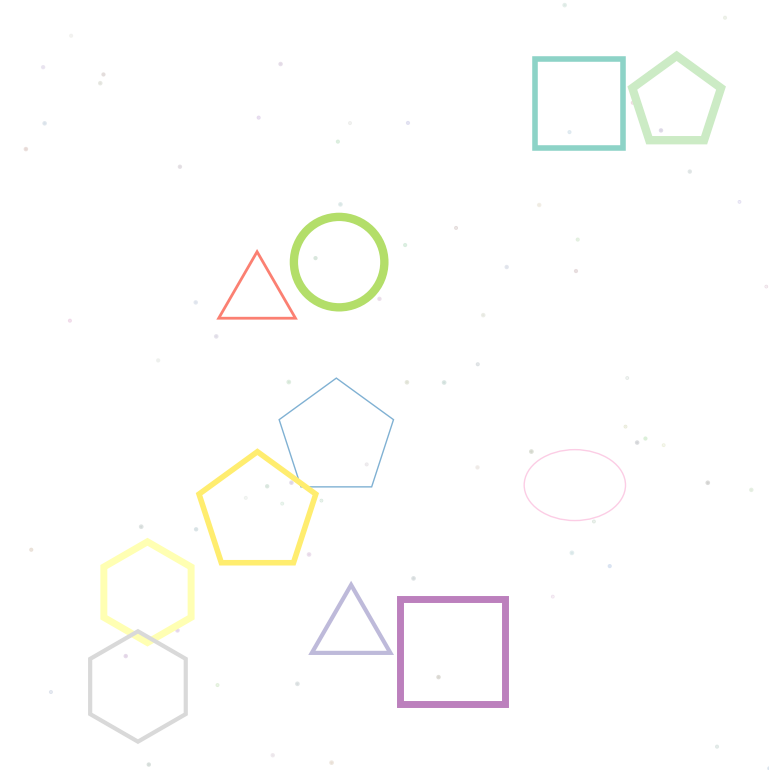[{"shape": "square", "thickness": 2, "radius": 0.29, "center": [0.752, 0.865]}, {"shape": "hexagon", "thickness": 2.5, "radius": 0.33, "center": [0.192, 0.231]}, {"shape": "triangle", "thickness": 1.5, "radius": 0.29, "center": [0.456, 0.182]}, {"shape": "triangle", "thickness": 1, "radius": 0.29, "center": [0.334, 0.616]}, {"shape": "pentagon", "thickness": 0.5, "radius": 0.39, "center": [0.437, 0.431]}, {"shape": "circle", "thickness": 3, "radius": 0.29, "center": [0.44, 0.66]}, {"shape": "oval", "thickness": 0.5, "radius": 0.33, "center": [0.747, 0.37]}, {"shape": "hexagon", "thickness": 1.5, "radius": 0.36, "center": [0.179, 0.108]}, {"shape": "square", "thickness": 2.5, "radius": 0.34, "center": [0.587, 0.154]}, {"shape": "pentagon", "thickness": 3, "radius": 0.3, "center": [0.879, 0.867]}, {"shape": "pentagon", "thickness": 2, "radius": 0.4, "center": [0.334, 0.334]}]